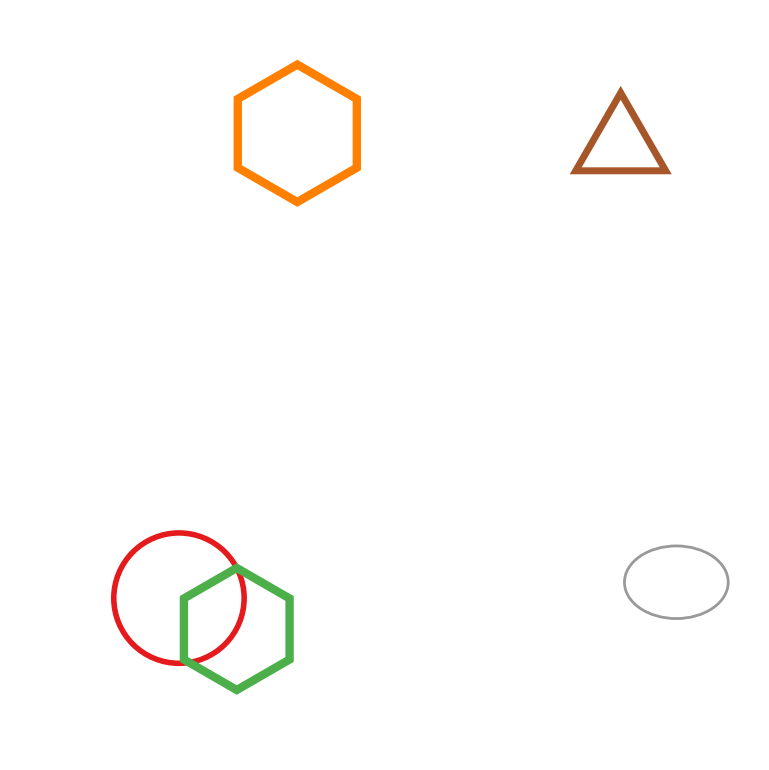[{"shape": "circle", "thickness": 2, "radius": 0.42, "center": [0.232, 0.223]}, {"shape": "hexagon", "thickness": 3, "radius": 0.4, "center": [0.307, 0.183]}, {"shape": "hexagon", "thickness": 3, "radius": 0.45, "center": [0.386, 0.827]}, {"shape": "triangle", "thickness": 2.5, "radius": 0.34, "center": [0.806, 0.812]}, {"shape": "oval", "thickness": 1, "radius": 0.34, "center": [0.878, 0.244]}]